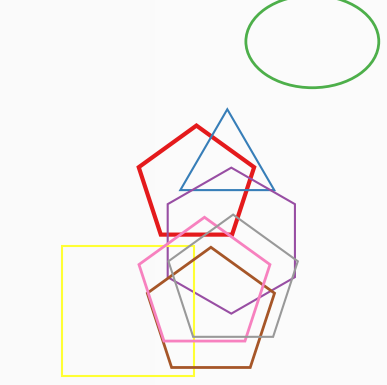[{"shape": "pentagon", "thickness": 3, "radius": 0.78, "center": [0.507, 0.517]}, {"shape": "triangle", "thickness": 1.5, "radius": 0.7, "center": [0.587, 0.576]}, {"shape": "oval", "thickness": 2, "radius": 0.86, "center": [0.806, 0.892]}, {"shape": "hexagon", "thickness": 1.5, "radius": 0.95, "center": [0.597, 0.375]}, {"shape": "square", "thickness": 1.5, "radius": 0.85, "center": [0.331, 0.192]}, {"shape": "pentagon", "thickness": 2, "radius": 0.86, "center": [0.544, 0.185]}, {"shape": "pentagon", "thickness": 2, "radius": 0.89, "center": [0.528, 0.258]}, {"shape": "pentagon", "thickness": 1.5, "radius": 0.88, "center": [0.602, 0.267]}]